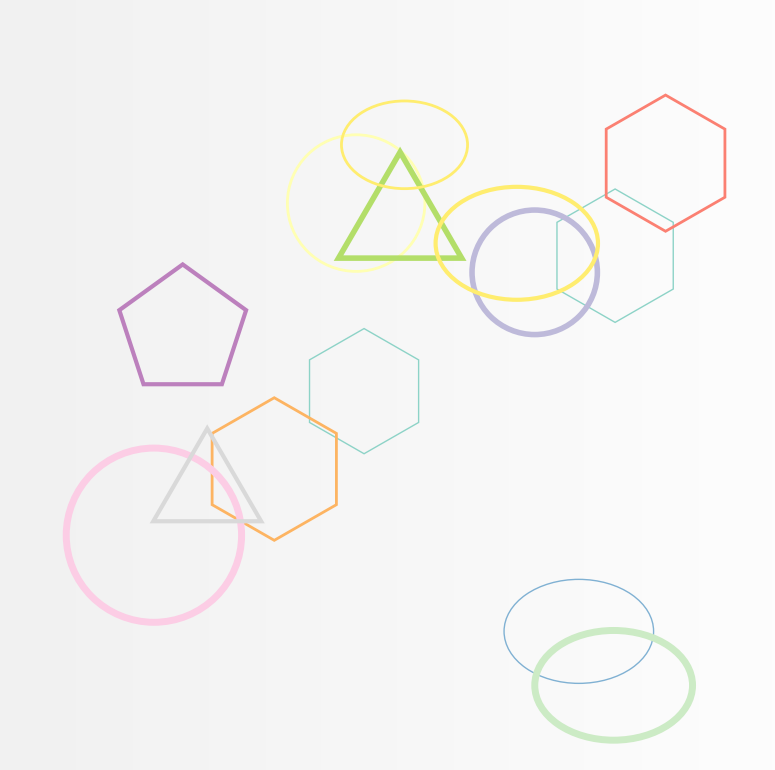[{"shape": "hexagon", "thickness": 0.5, "radius": 0.43, "center": [0.794, 0.668]}, {"shape": "hexagon", "thickness": 0.5, "radius": 0.41, "center": [0.47, 0.492]}, {"shape": "circle", "thickness": 1, "radius": 0.44, "center": [0.46, 0.736]}, {"shape": "circle", "thickness": 2, "radius": 0.4, "center": [0.69, 0.646]}, {"shape": "hexagon", "thickness": 1, "radius": 0.44, "center": [0.859, 0.788]}, {"shape": "oval", "thickness": 0.5, "radius": 0.48, "center": [0.747, 0.18]}, {"shape": "hexagon", "thickness": 1, "radius": 0.46, "center": [0.354, 0.391]}, {"shape": "triangle", "thickness": 2, "radius": 0.46, "center": [0.516, 0.711]}, {"shape": "circle", "thickness": 2.5, "radius": 0.57, "center": [0.199, 0.305]}, {"shape": "triangle", "thickness": 1.5, "radius": 0.4, "center": [0.267, 0.363]}, {"shape": "pentagon", "thickness": 1.5, "radius": 0.43, "center": [0.236, 0.571]}, {"shape": "oval", "thickness": 2.5, "radius": 0.51, "center": [0.792, 0.11]}, {"shape": "oval", "thickness": 1.5, "radius": 0.52, "center": [0.667, 0.684]}, {"shape": "oval", "thickness": 1, "radius": 0.41, "center": [0.522, 0.812]}]